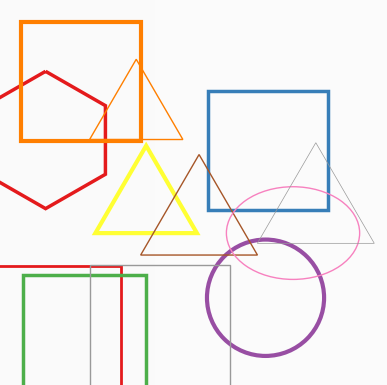[{"shape": "hexagon", "thickness": 2.5, "radius": 0.89, "center": [0.118, 0.636]}, {"shape": "square", "thickness": 2, "radius": 0.81, "center": [0.149, 0.147]}, {"shape": "square", "thickness": 2.5, "radius": 0.78, "center": [0.692, 0.61]}, {"shape": "square", "thickness": 2.5, "radius": 0.79, "center": [0.218, 0.128]}, {"shape": "circle", "thickness": 3, "radius": 0.76, "center": [0.685, 0.227]}, {"shape": "square", "thickness": 3, "radius": 0.77, "center": [0.209, 0.788]}, {"shape": "triangle", "thickness": 1, "radius": 0.69, "center": [0.352, 0.707]}, {"shape": "triangle", "thickness": 3, "radius": 0.76, "center": [0.377, 0.47]}, {"shape": "triangle", "thickness": 1, "radius": 0.87, "center": [0.514, 0.425]}, {"shape": "oval", "thickness": 1, "radius": 0.86, "center": [0.756, 0.395]}, {"shape": "triangle", "thickness": 0.5, "radius": 0.87, "center": [0.815, 0.455]}, {"shape": "square", "thickness": 1, "radius": 0.9, "center": [0.413, 0.131]}]